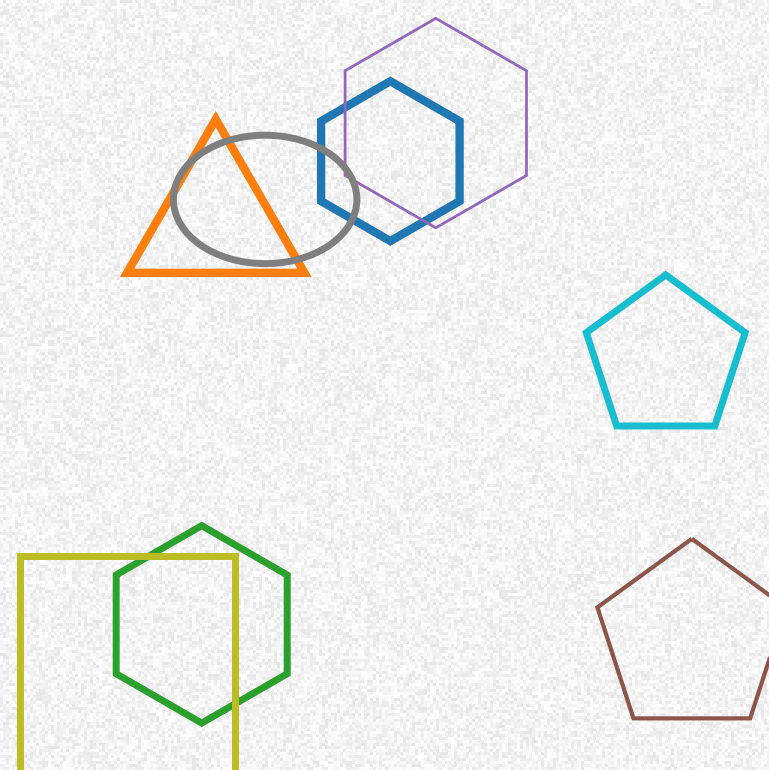[{"shape": "hexagon", "thickness": 3, "radius": 0.52, "center": [0.507, 0.791]}, {"shape": "triangle", "thickness": 3, "radius": 0.67, "center": [0.28, 0.712]}, {"shape": "hexagon", "thickness": 2.5, "radius": 0.64, "center": [0.262, 0.189]}, {"shape": "hexagon", "thickness": 1, "radius": 0.68, "center": [0.566, 0.84]}, {"shape": "pentagon", "thickness": 1.5, "radius": 0.64, "center": [0.898, 0.171]}, {"shape": "oval", "thickness": 2.5, "radius": 0.6, "center": [0.344, 0.741]}, {"shape": "square", "thickness": 2.5, "radius": 0.7, "center": [0.166, 0.138]}, {"shape": "pentagon", "thickness": 2.5, "radius": 0.54, "center": [0.865, 0.535]}]